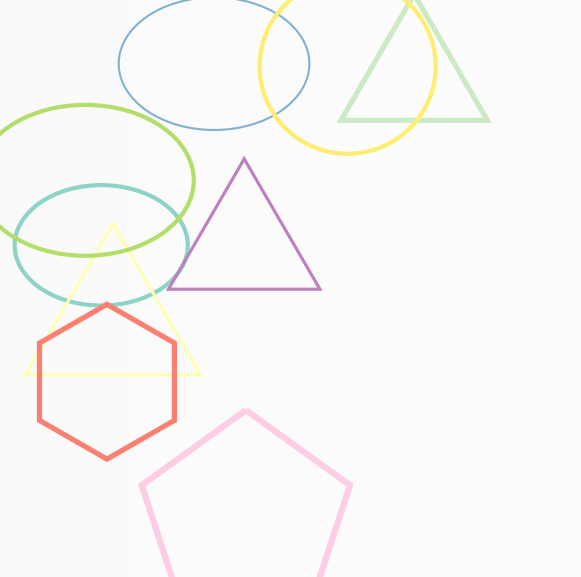[{"shape": "oval", "thickness": 2, "radius": 0.74, "center": [0.174, 0.574]}, {"shape": "triangle", "thickness": 1.5, "radius": 0.87, "center": [0.194, 0.437]}, {"shape": "hexagon", "thickness": 2.5, "radius": 0.67, "center": [0.184, 0.338]}, {"shape": "oval", "thickness": 1, "radius": 0.82, "center": [0.368, 0.889]}, {"shape": "oval", "thickness": 2, "radius": 0.93, "center": [0.147, 0.687]}, {"shape": "pentagon", "thickness": 3, "radius": 0.94, "center": [0.423, 0.101]}, {"shape": "triangle", "thickness": 1.5, "radius": 0.75, "center": [0.42, 0.574]}, {"shape": "triangle", "thickness": 2.5, "radius": 0.73, "center": [0.713, 0.863]}, {"shape": "circle", "thickness": 2, "radius": 0.76, "center": [0.598, 0.884]}]